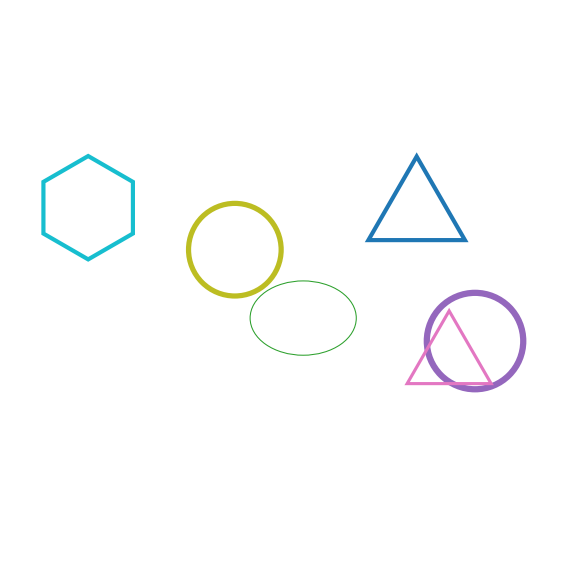[{"shape": "triangle", "thickness": 2, "radius": 0.48, "center": [0.722, 0.632]}, {"shape": "oval", "thickness": 0.5, "radius": 0.46, "center": [0.525, 0.448]}, {"shape": "circle", "thickness": 3, "radius": 0.42, "center": [0.823, 0.409]}, {"shape": "triangle", "thickness": 1.5, "radius": 0.42, "center": [0.778, 0.377]}, {"shape": "circle", "thickness": 2.5, "radius": 0.4, "center": [0.407, 0.567]}, {"shape": "hexagon", "thickness": 2, "radius": 0.45, "center": [0.153, 0.639]}]